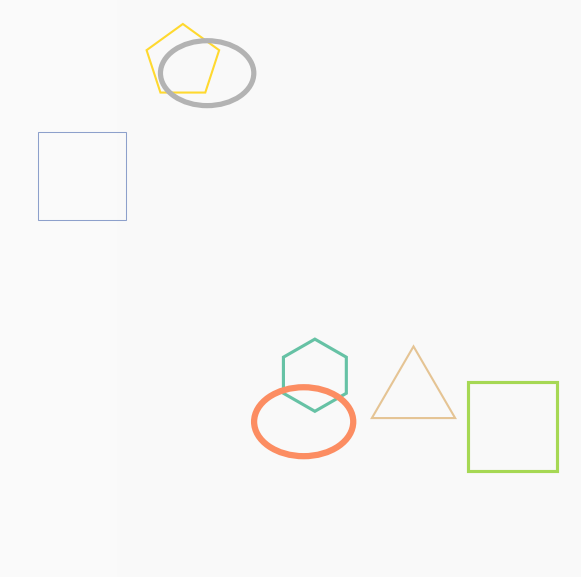[{"shape": "hexagon", "thickness": 1.5, "radius": 0.31, "center": [0.542, 0.349]}, {"shape": "oval", "thickness": 3, "radius": 0.43, "center": [0.522, 0.269]}, {"shape": "square", "thickness": 0.5, "radius": 0.38, "center": [0.141, 0.694]}, {"shape": "square", "thickness": 1.5, "radius": 0.38, "center": [0.881, 0.261]}, {"shape": "pentagon", "thickness": 1, "radius": 0.33, "center": [0.315, 0.892]}, {"shape": "triangle", "thickness": 1, "radius": 0.41, "center": [0.711, 0.317]}, {"shape": "oval", "thickness": 2.5, "radius": 0.4, "center": [0.356, 0.872]}]